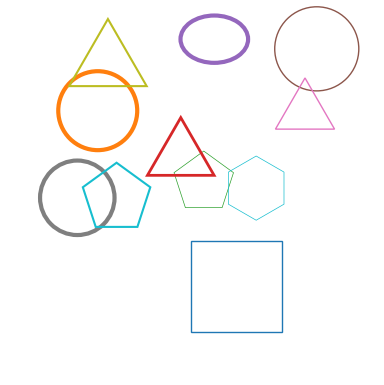[{"shape": "square", "thickness": 1, "radius": 0.59, "center": [0.615, 0.256]}, {"shape": "circle", "thickness": 3, "radius": 0.51, "center": [0.254, 0.713]}, {"shape": "pentagon", "thickness": 0.5, "radius": 0.41, "center": [0.529, 0.526]}, {"shape": "triangle", "thickness": 2, "radius": 0.5, "center": [0.47, 0.595]}, {"shape": "oval", "thickness": 3, "radius": 0.44, "center": [0.557, 0.898]}, {"shape": "circle", "thickness": 1, "radius": 0.55, "center": [0.823, 0.873]}, {"shape": "triangle", "thickness": 1, "radius": 0.44, "center": [0.792, 0.709]}, {"shape": "circle", "thickness": 3, "radius": 0.48, "center": [0.201, 0.486]}, {"shape": "triangle", "thickness": 1.5, "radius": 0.58, "center": [0.28, 0.834]}, {"shape": "hexagon", "thickness": 0.5, "radius": 0.42, "center": [0.665, 0.511]}, {"shape": "pentagon", "thickness": 1.5, "radius": 0.46, "center": [0.303, 0.485]}]